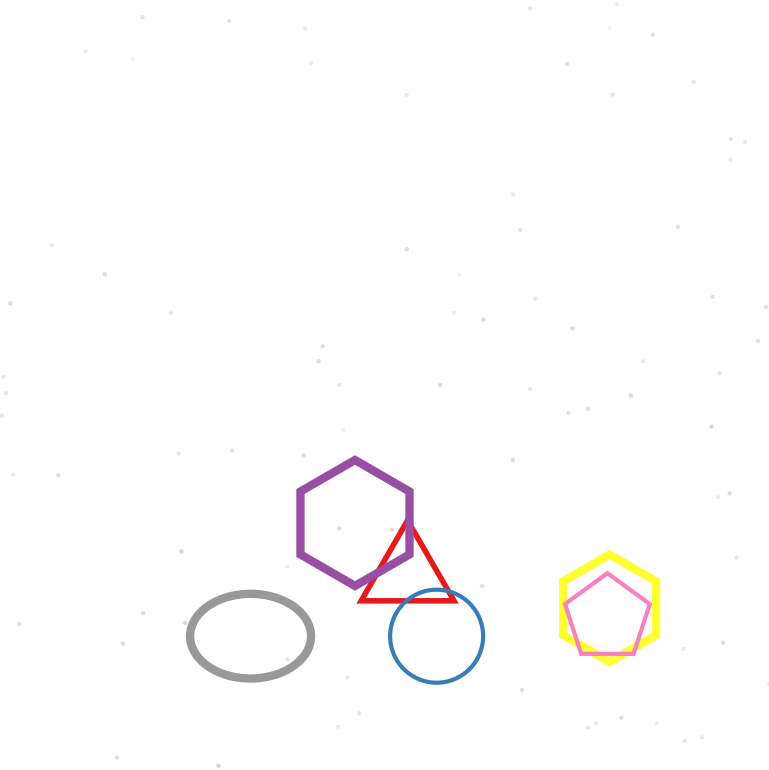[{"shape": "triangle", "thickness": 2, "radius": 0.35, "center": [0.529, 0.255]}, {"shape": "circle", "thickness": 1.5, "radius": 0.3, "center": [0.567, 0.174]}, {"shape": "hexagon", "thickness": 3, "radius": 0.41, "center": [0.461, 0.321]}, {"shape": "hexagon", "thickness": 3, "radius": 0.35, "center": [0.792, 0.21]}, {"shape": "pentagon", "thickness": 1.5, "radius": 0.29, "center": [0.789, 0.198]}, {"shape": "oval", "thickness": 3, "radius": 0.39, "center": [0.325, 0.174]}]